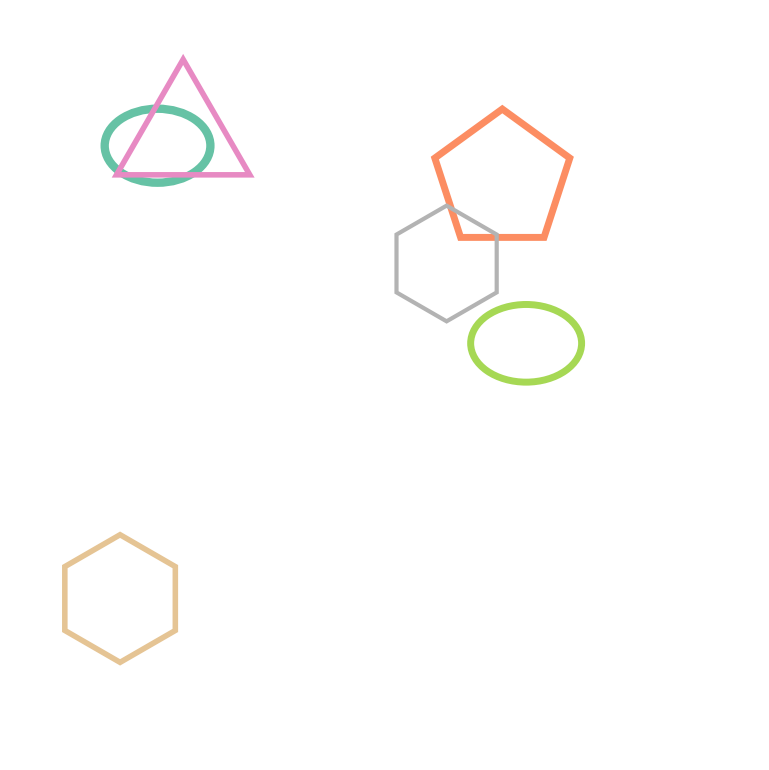[{"shape": "oval", "thickness": 3, "radius": 0.34, "center": [0.205, 0.811]}, {"shape": "pentagon", "thickness": 2.5, "radius": 0.46, "center": [0.652, 0.766]}, {"shape": "triangle", "thickness": 2, "radius": 0.5, "center": [0.238, 0.823]}, {"shape": "oval", "thickness": 2.5, "radius": 0.36, "center": [0.683, 0.554]}, {"shape": "hexagon", "thickness": 2, "radius": 0.41, "center": [0.156, 0.223]}, {"shape": "hexagon", "thickness": 1.5, "radius": 0.38, "center": [0.58, 0.658]}]